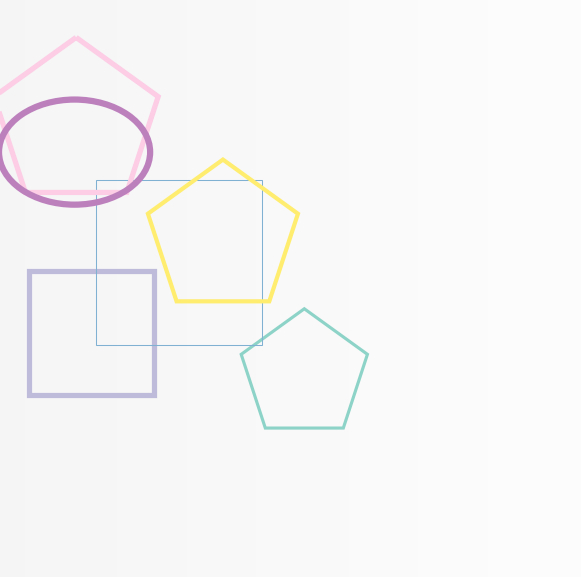[{"shape": "pentagon", "thickness": 1.5, "radius": 0.57, "center": [0.524, 0.35]}, {"shape": "square", "thickness": 2.5, "radius": 0.54, "center": [0.157, 0.423]}, {"shape": "square", "thickness": 0.5, "radius": 0.72, "center": [0.308, 0.545]}, {"shape": "pentagon", "thickness": 2.5, "radius": 0.74, "center": [0.131, 0.786]}, {"shape": "oval", "thickness": 3, "radius": 0.65, "center": [0.128, 0.736]}, {"shape": "pentagon", "thickness": 2, "radius": 0.68, "center": [0.384, 0.587]}]